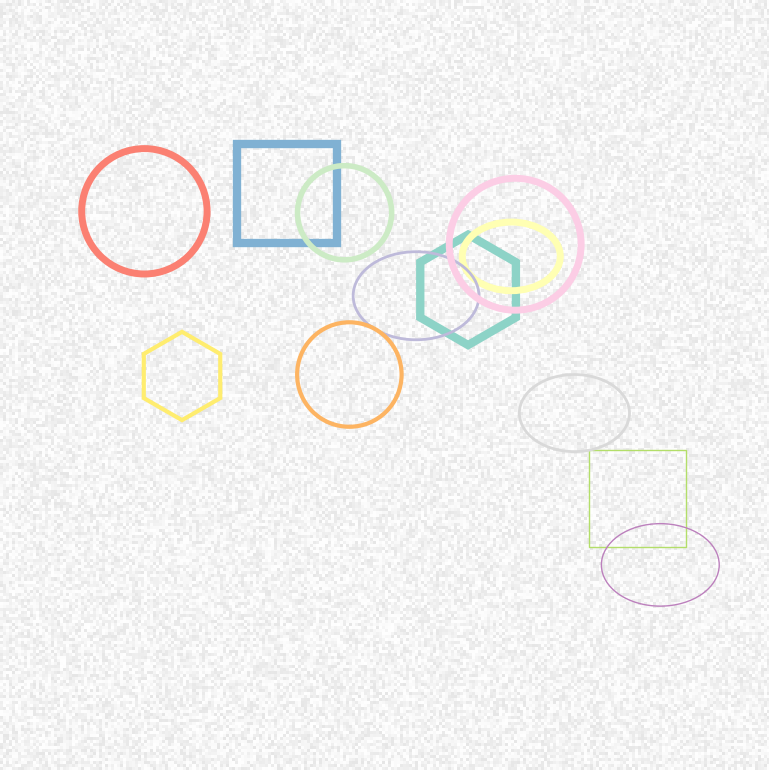[{"shape": "hexagon", "thickness": 3, "radius": 0.36, "center": [0.608, 0.624]}, {"shape": "oval", "thickness": 2.5, "radius": 0.32, "center": [0.664, 0.667]}, {"shape": "oval", "thickness": 1, "radius": 0.41, "center": [0.54, 0.616]}, {"shape": "circle", "thickness": 2.5, "radius": 0.41, "center": [0.188, 0.726]}, {"shape": "square", "thickness": 3, "radius": 0.32, "center": [0.372, 0.749]}, {"shape": "circle", "thickness": 1.5, "radius": 0.34, "center": [0.454, 0.514]}, {"shape": "square", "thickness": 0.5, "radius": 0.32, "center": [0.828, 0.353]}, {"shape": "circle", "thickness": 2.5, "radius": 0.43, "center": [0.669, 0.683]}, {"shape": "oval", "thickness": 1, "radius": 0.36, "center": [0.746, 0.464]}, {"shape": "oval", "thickness": 0.5, "radius": 0.38, "center": [0.858, 0.266]}, {"shape": "circle", "thickness": 2, "radius": 0.31, "center": [0.448, 0.724]}, {"shape": "hexagon", "thickness": 1.5, "radius": 0.29, "center": [0.236, 0.512]}]